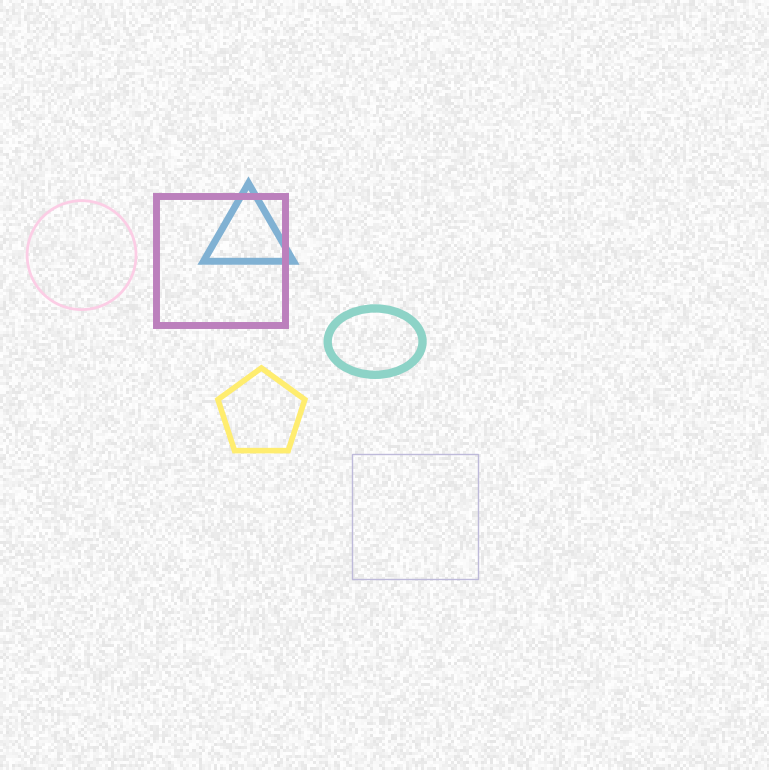[{"shape": "oval", "thickness": 3, "radius": 0.31, "center": [0.487, 0.556]}, {"shape": "square", "thickness": 0.5, "radius": 0.41, "center": [0.539, 0.33]}, {"shape": "triangle", "thickness": 2.5, "radius": 0.34, "center": [0.323, 0.694]}, {"shape": "circle", "thickness": 1, "radius": 0.35, "center": [0.106, 0.669]}, {"shape": "square", "thickness": 2.5, "radius": 0.42, "center": [0.287, 0.662]}, {"shape": "pentagon", "thickness": 2, "radius": 0.3, "center": [0.339, 0.463]}]